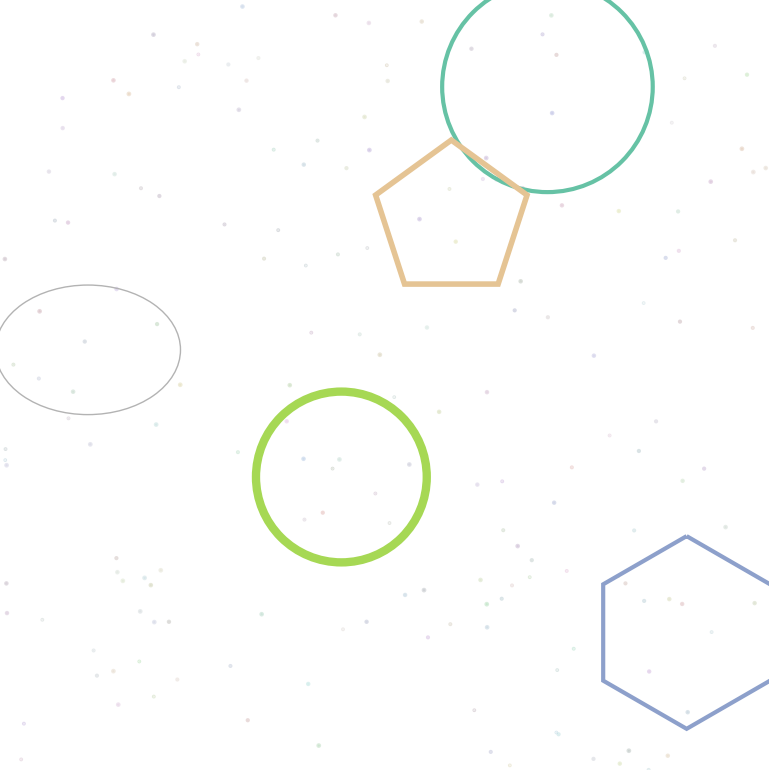[{"shape": "circle", "thickness": 1.5, "radius": 0.68, "center": [0.711, 0.887]}, {"shape": "hexagon", "thickness": 1.5, "radius": 0.63, "center": [0.892, 0.179]}, {"shape": "circle", "thickness": 3, "radius": 0.55, "center": [0.443, 0.381]}, {"shape": "pentagon", "thickness": 2, "radius": 0.52, "center": [0.586, 0.715]}, {"shape": "oval", "thickness": 0.5, "radius": 0.6, "center": [0.114, 0.546]}]